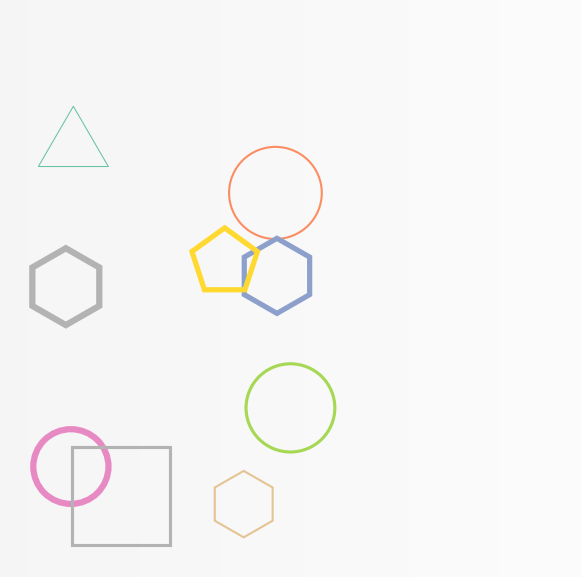[{"shape": "triangle", "thickness": 0.5, "radius": 0.35, "center": [0.126, 0.746]}, {"shape": "circle", "thickness": 1, "radius": 0.4, "center": [0.474, 0.665]}, {"shape": "hexagon", "thickness": 2.5, "radius": 0.32, "center": [0.476, 0.521]}, {"shape": "circle", "thickness": 3, "radius": 0.32, "center": [0.122, 0.191]}, {"shape": "circle", "thickness": 1.5, "radius": 0.38, "center": [0.5, 0.293]}, {"shape": "pentagon", "thickness": 2.5, "radius": 0.3, "center": [0.387, 0.545]}, {"shape": "hexagon", "thickness": 1, "radius": 0.29, "center": [0.419, 0.126]}, {"shape": "hexagon", "thickness": 3, "radius": 0.33, "center": [0.113, 0.503]}, {"shape": "square", "thickness": 1.5, "radius": 0.42, "center": [0.208, 0.14]}]